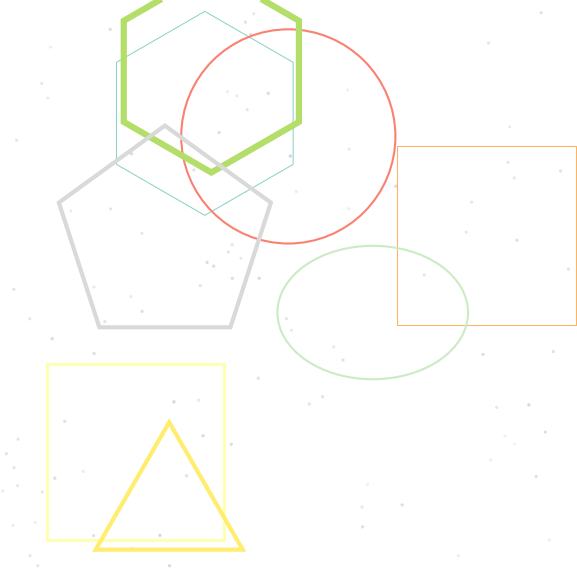[{"shape": "hexagon", "thickness": 0.5, "radius": 0.88, "center": [0.355, 0.803]}, {"shape": "square", "thickness": 1.5, "radius": 0.76, "center": [0.235, 0.217]}, {"shape": "circle", "thickness": 1, "radius": 0.93, "center": [0.499, 0.763]}, {"shape": "square", "thickness": 0.5, "radius": 0.78, "center": [0.843, 0.592]}, {"shape": "hexagon", "thickness": 3, "radius": 0.88, "center": [0.366, 0.876]}, {"shape": "pentagon", "thickness": 2, "radius": 0.97, "center": [0.286, 0.589]}, {"shape": "oval", "thickness": 1, "radius": 0.83, "center": [0.645, 0.458]}, {"shape": "triangle", "thickness": 2, "radius": 0.74, "center": [0.293, 0.121]}]